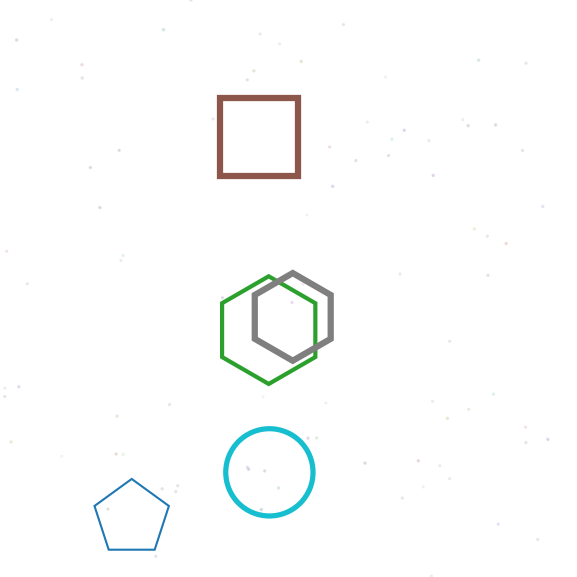[{"shape": "pentagon", "thickness": 1, "radius": 0.34, "center": [0.228, 0.102]}, {"shape": "hexagon", "thickness": 2, "radius": 0.47, "center": [0.465, 0.427]}, {"shape": "square", "thickness": 3, "radius": 0.34, "center": [0.449, 0.762]}, {"shape": "hexagon", "thickness": 3, "radius": 0.38, "center": [0.507, 0.45]}, {"shape": "circle", "thickness": 2.5, "radius": 0.38, "center": [0.466, 0.181]}]